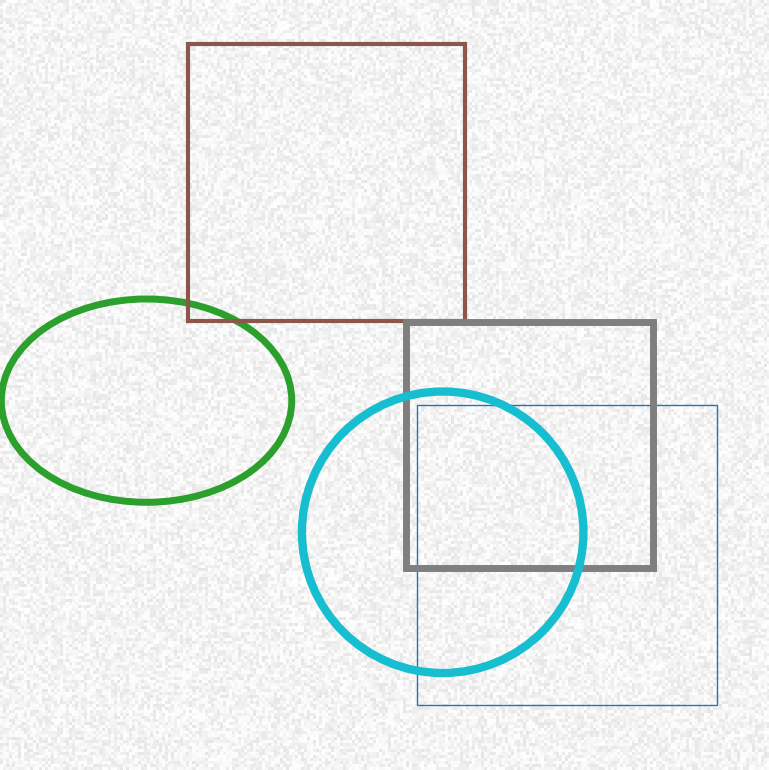[{"shape": "square", "thickness": 0.5, "radius": 0.97, "center": [0.736, 0.28]}, {"shape": "oval", "thickness": 2.5, "radius": 0.94, "center": [0.19, 0.48]}, {"shape": "square", "thickness": 1.5, "radius": 0.9, "center": [0.424, 0.763]}, {"shape": "square", "thickness": 2.5, "radius": 0.8, "center": [0.687, 0.422]}, {"shape": "circle", "thickness": 3, "radius": 0.91, "center": [0.575, 0.309]}]